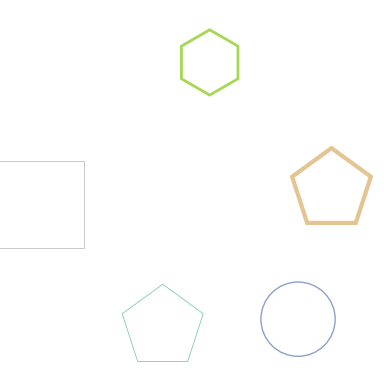[{"shape": "pentagon", "thickness": 0.5, "radius": 0.55, "center": [0.423, 0.151]}, {"shape": "circle", "thickness": 1, "radius": 0.48, "center": [0.774, 0.171]}, {"shape": "hexagon", "thickness": 2, "radius": 0.42, "center": [0.545, 0.838]}, {"shape": "pentagon", "thickness": 3, "radius": 0.54, "center": [0.861, 0.508]}, {"shape": "square", "thickness": 0.5, "radius": 0.57, "center": [0.105, 0.468]}]